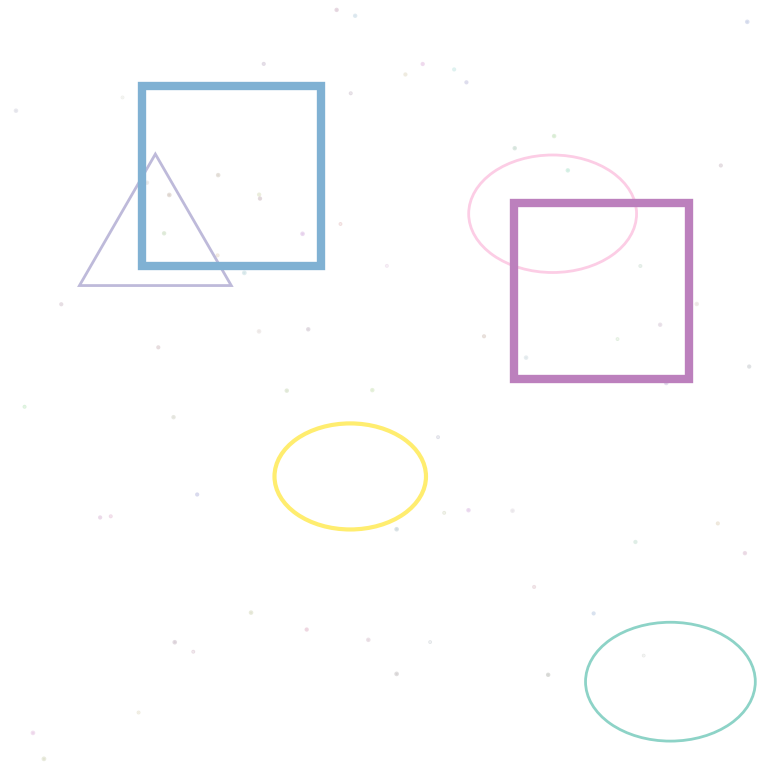[{"shape": "oval", "thickness": 1, "radius": 0.55, "center": [0.871, 0.115]}, {"shape": "triangle", "thickness": 1, "radius": 0.57, "center": [0.202, 0.686]}, {"shape": "square", "thickness": 3, "radius": 0.58, "center": [0.3, 0.771]}, {"shape": "oval", "thickness": 1, "radius": 0.55, "center": [0.718, 0.722]}, {"shape": "square", "thickness": 3, "radius": 0.57, "center": [0.781, 0.622]}, {"shape": "oval", "thickness": 1.5, "radius": 0.49, "center": [0.455, 0.381]}]